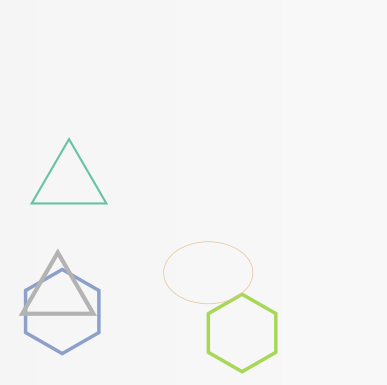[{"shape": "triangle", "thickness": 1.5, "radius": 0.56, "center": [0.178, 0.527]}, {"shape": "hexagon", "thickness": 2.5, "radius": 0.55, "center": [0.161, 0.191]}, {"shape": "hexagon", "thickness": 2.5, "radius": 0.5, "center": [0.625, 0.135]}, {"shape": "oval", "thickness": 0.5, "radius": 0.58, "center": [0.537, 0.292]}, {"shape": "triangle", "thickness": 3, "radius": 0.53, "center": [0.149, 0.238]}]